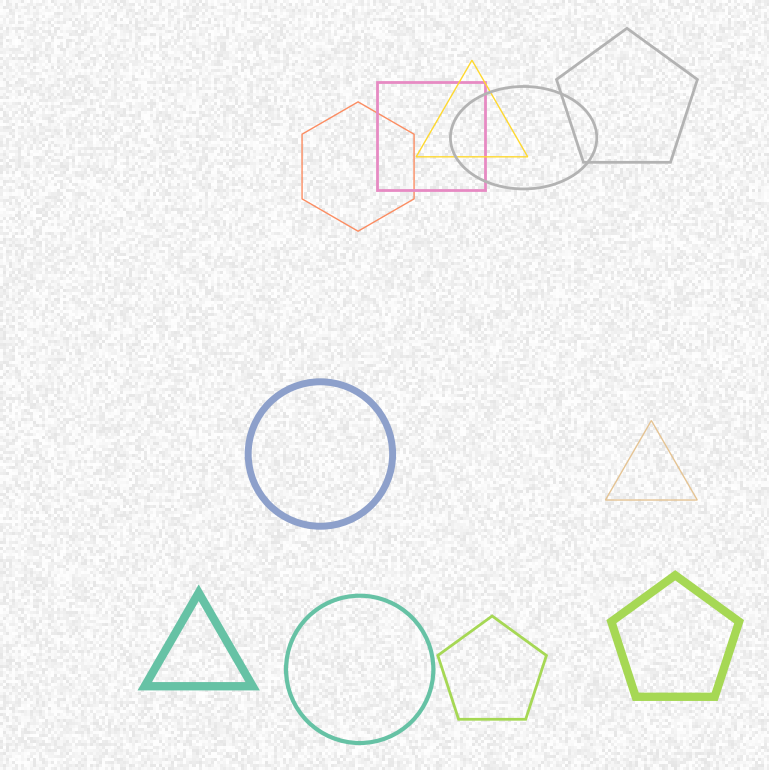[{"shape": "triangle", "thickness": 3, "radius": 0.4, "center": [0.258, 0.149]}, {"shape": "circle", "thickness": 1.5, "radius": 0.48, "center": [0.467, 0.131]}, {"shape": "hexagon", "thickness": 0.5, "radius": 0.42, "center": [0.465, 0.784]}, {"shape": "circle", "thickness": 2.5, "radius": 0.47, "center": [0.416, 0.41]}, {"shape": "square", "thickness": 1, "radius": 0.35, "center": [0.56, 0.824]}, {"shape": "pentagon", "thickness": 1, "radius": 0.37, "center": [0.639, 0.126]}, {"shape": "pentagon", "thickness": 3, "radius": 0.44, "center": [0.877, 0.166]}, {"shape": "triangle", "thickness": 0.5, "radius": 0.42, "center": [0.613, 0.838]}, {"shape": "triangle", "thickness": 0.5, "radius": 0.34, "center": [0.846, 0.385]}, {"shape": "pentagon", "thickness": 1, "radius": 0.48, "center": [0.814, 0.867]}, {"shape": "oval", "thickness": 1, "radius": 0.48, "center": [0.68, 0.821]}]